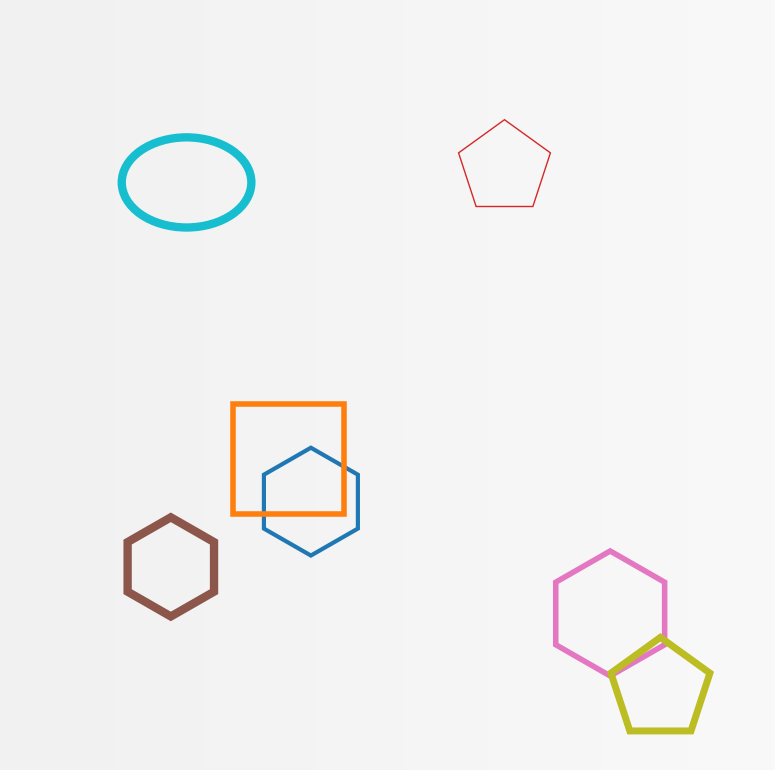[{"shape": "hexagon", "thickness": 1.5, "radius": 0.35, "center": [0.401, 0.349]}, {"shape": "square", "thickness": 2, "radius": 0.36, "center": [0.372, 0.404]}, {"shape": "pentagon", "thickness": 0.5, "radius": 0.31, "center": [0.651, 0.782]}, {"shape": "hexagon", "thickness": 3, "radius": 0.32, "center": [0.22, 0.264]}, {"shape": "hexagon", "thickness": 2, "radius": 0.41, "center": [0.787, 0.203]}, {"shape": "pentagon", "thickness": 2.5, "radius": 0.34, "center": [0.852, 0.105]}, {"shape": "oval", "thickness": 3, "radius": 0.42, "center": [0.241, 0.763]}]